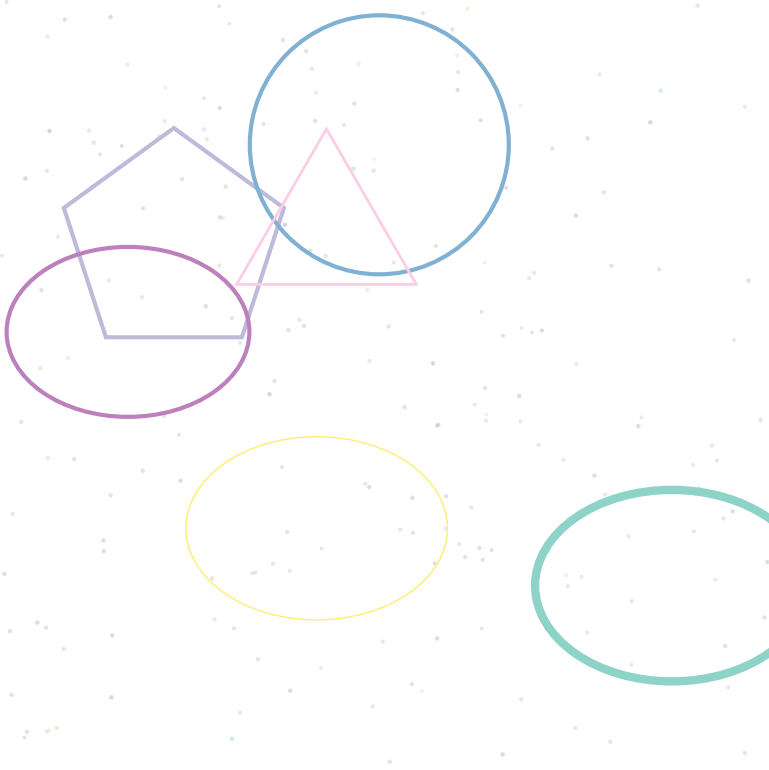[{"shape": "oval", "thickness": 3, "radius": 0.89, "center": [0.873, 0.239]}, {"shape": "pentagon", "thickness": 1.5, "radius": 0.75, "center": [0.226, 0.684]}, {"shape": "circle", "thickness": 1.5, "radius": 0.84, "center": [0.493, 0.812]}, {"shape": "triangle", "thickness": 1, "radius": 0.67, "center": [0.424, 0.698]}, {"shape": "oval", "thickness": 1.5, "radius": 0.79, "center": [0.166, 0.569]}, {"shape": "oval", "thickness": 0.5, "radius": 0.85, "center": [0.411, 0.314]}]